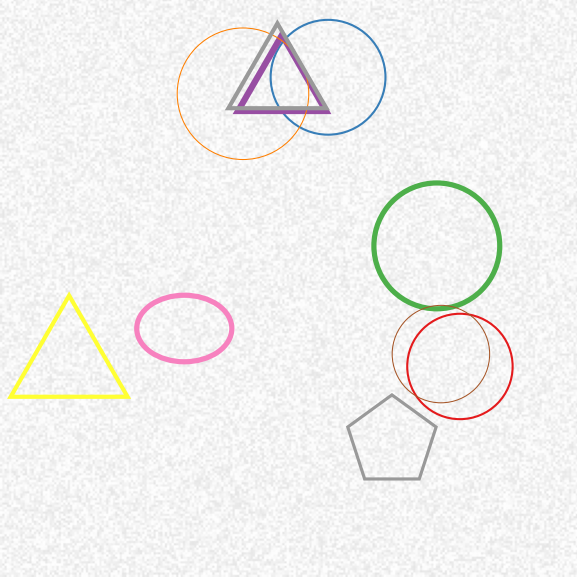[{"shape": "circle", "thickness": 1, "radius": 0.46, "center": [0.796, 0.365]}, {"shape": "circle", "thickness": 1, "radius": 0.5, "center": [0.568, 0.865]}, {"shape": "circle", "thickness": 2.5, "radius": 0.54, "center": [0.756, 0.573]}, {"shape": "triangle", "thickness": 3, "radius": 0.44, "center": [0.488, 0.851]}, {"shape": "circle", "thickness": 0.5, "radius": 0.57, "center": [0.421, 0.837]}, {"shape": "triangle", "thickness": 2, "radius": 0.58, "center": [0.12, 0.371]}, {"shape": "circle", "thickness": 0.5, "radius": 0.42, "center": [0.763, 0.386]}, {"shape": "oval", "thickness": 2.5, "radius": 0.41, "center": [0.319, 0.43]}, {"shape": "pentagon", "thickness": 1.5, "radius": 0.4, "center": [0.679, 0.235]}, {"shape": "triangle", "thickness": 2, "radius": 0.49, "center": [0.48, 0.861]}]